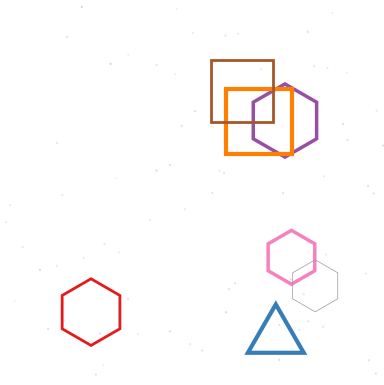[{"shape": "hexagon", "thickness": 2, "radius": 0.43, "center": [0.236, 0.189]}, {"shape": "triangle", "thickness": 3, "radius": 0.42, "center": [0.716, 0.126]}, {"shape": "hexagon", "thickness": 2.5, "radius": 0.48, "center": [0.74, 0.687]}, {"shape": "square", "thickness": 3, "radius": 0.43, "center": [0.673, 0.684]}, {"shape": "square", "thickness": 2, "radius": 0.4, "center": [0.629, 0.763]}, {"shape": "hexagon", "thickness": 2.5, "radius": 0.35, "center": [0.757, 0.332]}, {"shape": "hexagon", "thickness": 0.5, "radius": 0.34, "center": [0.819, 0.258]}]